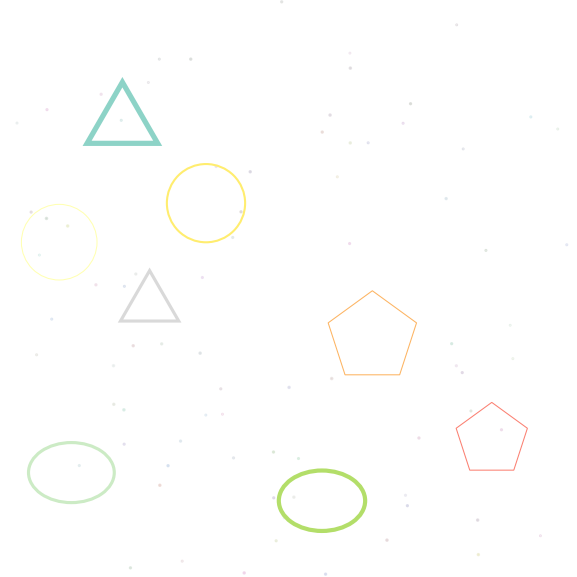[{"shape": "triangle", "thickness": 2.5, "radius": 0.35, "center": [0.212, 0.786]}, {"shape": "circle", "thickness": 0.5, "radius": 0.33, "center": [0.103, 0.58]}, {"shape": "pentagon", "thickness": 0.5, "radius": 0.32, "center": [0.852, 0.237]}, {"shape": "pentagon", "thickness": 0.5, "radius": 0.4, "center": [0.645, 0.415]}, {"shape": "oval", "thickness": 2, "radius": 0.37, "center": [0.558, 0.132]}, {"shape": "triangle", "thickness": 1.5, "radius": 0.29, "center": [0.259, 0.472]}, {"shape": "oval", "thickness": 1.5, "radius": 0.37, "center": [0.124, 0.181]}, {"shape": "circle", "thickness": 1, "radius": 0.34, "center": [0.357, 0.647]}]